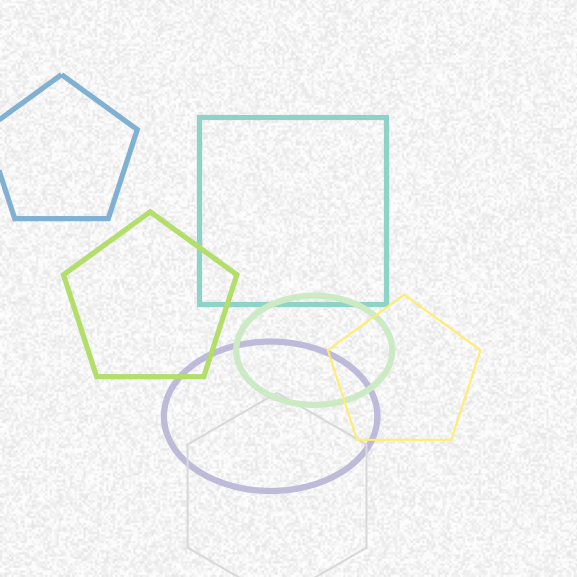[{"shape": "square", "thickness": 2.5, "radius": 0.81, "center": [0.507, 0.634]}, {"shape": "oval", "thickness": 3, "radius": 0.92, "center": [0.469, 0.278]}, {"shape": "pentagon", "thickness": 2.5, "radius": 0.69, "center": [0.107, 0.732]}, {"shape": "pentagon", "thickness": 2.5, "radius": 0.79, "center": [0.26, 0.475]}, {"shape": "hexagon", "thickness": 1, "radius": 0.89, "center": [0.48, 0.14]}, {"shape": "oval", "thickness": 3, "radius": 0.68, "center": [0.544, 0.393]}, {"shape": "pentagon", "thickness": 1, "radius": 0.69, "center": [0.7, 0.35]}]